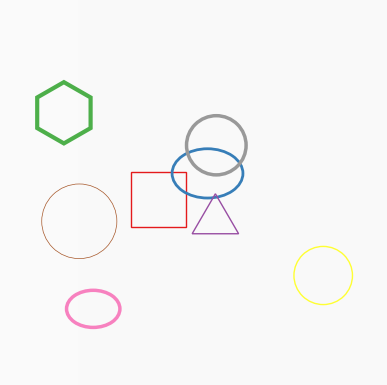[{"shape": "square", "thickness": 1, "radius": 0.36, "center": [0.41, 0.481]}, {"shape": "oval", "thickness": 2, "radius": 0.46, "center": [0.536, 0.55]}, {"shape": "hexagon", "thickness": 3, "radius": 0.4, "center": [0.165, 0.707]}, {"shape": "triangle", "thickness": 1, "radius": 0.35, "center": [0.556, 0.427]}, {"shape": "circle", "thickness": 1, "radius": 0.38, "center": [0.834, 0.284]}, {"shape": "circle", "thickness": 0.5, "radius": 0.48, "center": [0.205, 0.425]}, {"shape": "oval", "thickness": 2.5, "radius": 0.34, "center": [0.241, 0.198]}, {"shape": "circle", "thickness": 2.5, "radius": 0.38, "center": [0.558, 0.623]}]